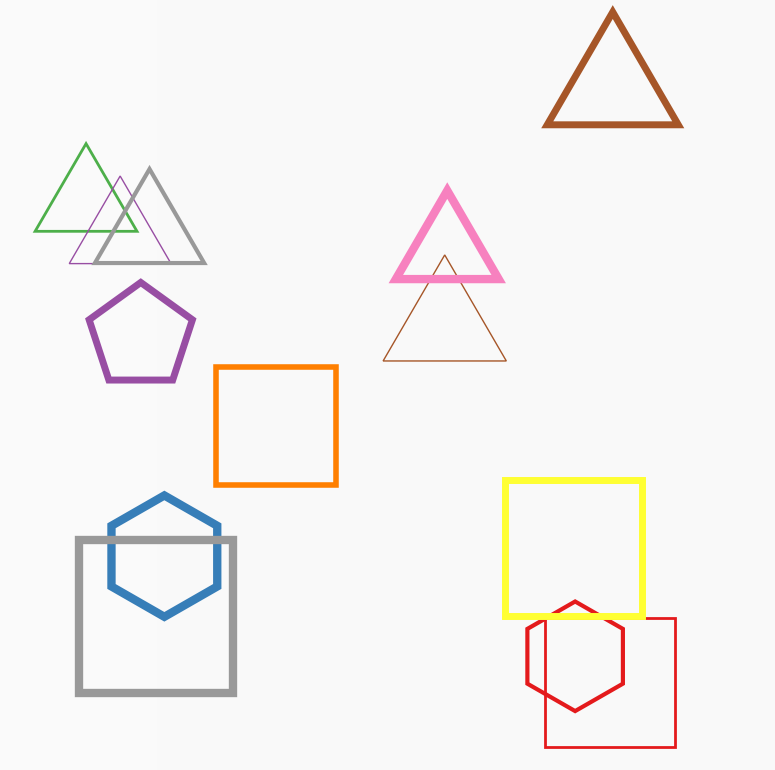[{"shape": "hexagon", "thickness": 1.5, "radius": 0.36, "center": [0.742, 0.148]}, {"shape": "square", "thickness": 1, "radius": 0.42, "center": [0.787, 0.113]}, {"shape": "hexagon", "thickness": 3, "radius": 0.39, "center": [0.212, 0.278]}, {"shape": "triangle", "thickness": 1, "radius": 0.38, "center": [0.111, 0.738]}, {"shape": "pentagon", "thickness": 2.5, "radius": 0.35, "center": [0.182, 0.563]}, {"shape": "triangle", "thickness": 0.5, "radius": 0.38, "center": [0.155, 0.696]}, {"shape": "square", "thickness": 2, "radius": 0.39, "center": [0.356, 0.447]}, {"shape": "square", "thickness": 2.5, "radius": 0.44, "center": [0.74, 0.288]}, {"shape": "triangle", "thickness": 2.5, "radius": 0.49, "center": [0.791, 0.887]}, {"shape": "triangle", "thickness": 0.5, "radius": 0.46, "center": [0.574, 0.577]}, {"shape": "triangle", "thickness": 3, "radius": 0.38, "center": [0.577, 0.676]}, {"shape": "triangle", "thickness": 1.5, "radius": 0.41, "center": [0.193, 0.699]}, {"shape": "square", "thickness": 3, "radius": 0.5, "center": [0.201, 0.199]}]